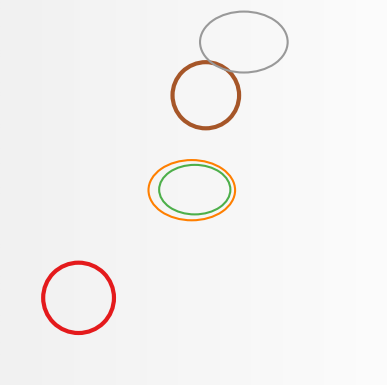[{"shape": "circle", "thickness": 3, "radius": 0.46, "center": [0.203, 0.226]}, {"shape": "oval", "thickness": 1.5, "radius": 0.46, "center": [0.503, 0.507]}, {"shape": "oval", "thickness": 1.5, "radius": 0.56, "center": [0.495, 0.506]}, {"shape": "circle", "thickness": 3, "radius": 0.43, "center": [0.531, 0.753]}, {"shape": "oval", "thickness": 1.5, "radius": 0.57, "center": [0.629, 0.891]}]